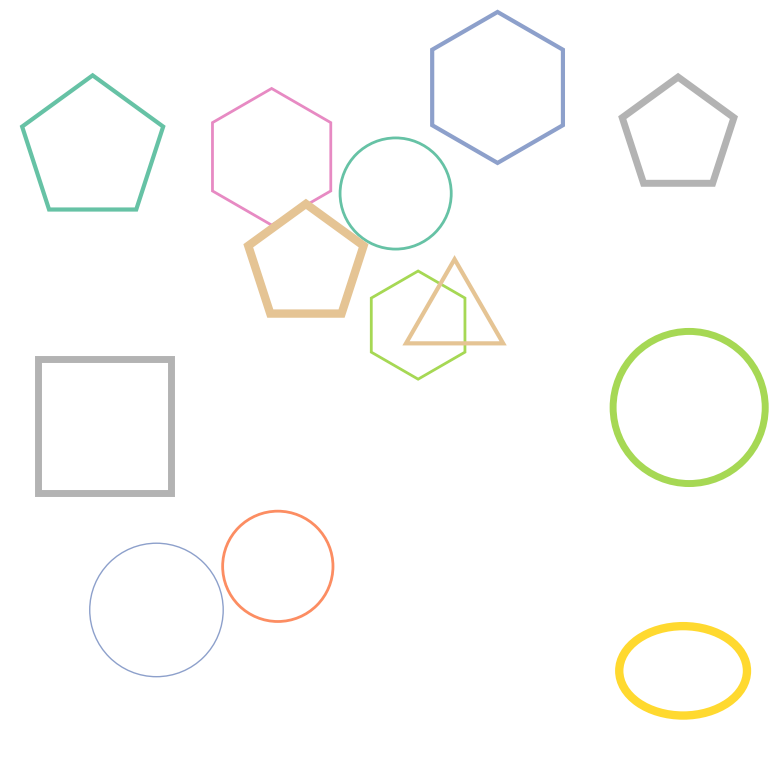[{"shape": "pentagon", "thickness": 1.5, "radius": 0.48, "center": [0.12, 0.806]}, {"shape": "circle", "thickness": 1, "radius": 0.36, "center": [0.514, 0.749]}, {"shape": "circle", "thickness": 1, "radius": 0.36, "center": [0.361, 0.265]}, {"shape": "hexagon", "thickness": 1.5, "radius": 0.49, "center": [0.646, 0.886]}, {"shape": "circle", "thickness": 0.5, "radius": 0.43, "center": [0.203, 0.208]}, {"shape": "hexagon", "thickness": 1, "radius": 0.44, "center": [0.353, 0.796]}, {"shape": "circle", "thickness": 2.5, "radius": 0.49, "center": [0.895, 0.471]}, {"shape": "hexagon", "thickness": 1, "radius": 0.35, "center": [0.543, 0.578]}, {"shape": "oval", "thickness": 3, "radius": 0.41, "center": [0.887, 0.129]}, {"shape": "triangle", "thickness": 1.5, "radius": 0.36, "center": [0.59, 0.591]}, {"shape": "pentagon", "thickness": 3, "radius": 0.39, "center": [0.397, 0.656]}, {"shape": "pentagon", "thickness": 2.5, "radius": 0.38, "center": [0.881, 0.824]}, {"shape": "square", "thickness": 2.5, "radius": 0.43, "center": [0.136, 0.447]}]